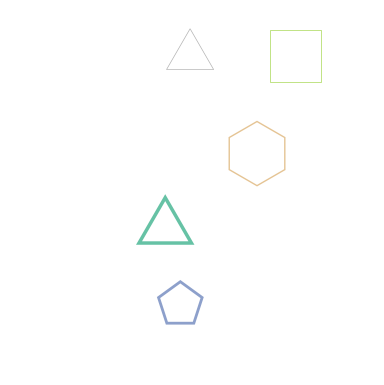[{"shape": "triangle", "thickness": 2.5, "radius": 0.39, "center": [0.429, 0.408]}, {"shape": "pentagon", "thickness": 2, "radius": 0.3, "center": [0.468, 0.209]}, {"shape": "square", "thickness": 0.5, "radius": 0.33, "center": [0.768, 0.854]}, {"shape": "hexagon", "thickness": 1, "radius": 0.42, "center": [0.668, 0.601]}, {"shape": "triangle", "thickness": 0.5, "radius": 0.35, "center": [0.494, 0.855]}]